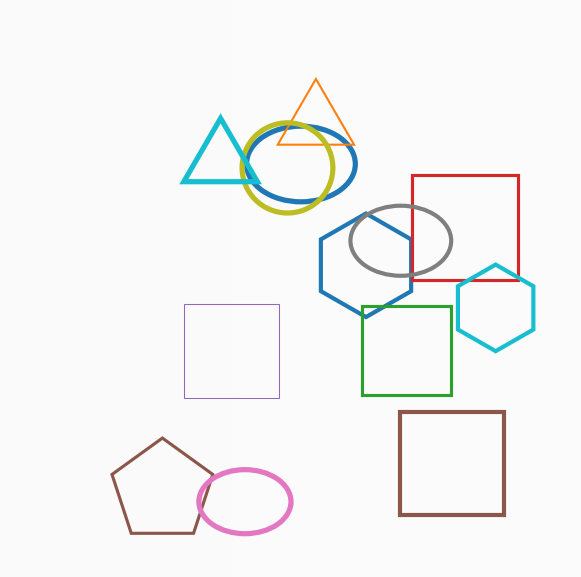[{"shape": "hexagon", "thickness": 2, "radius": 0.45, "center": [0.63, 0.54]}, {"shape": "oval", "thickness": 2.5, "radius": 0.47, "center": [0.518, 0.715]}, {"shape": "triangle", "thickness": 1, "radius": 0.38, "center": [0.543, 0.787]}, {"shape": "square", "thickness": 1.5, "radius": 0.38, "center": [0.699, 0.392]}, {"shape": "square", "thickness": 1.5, "radius": 0.45, "center": [0.8, 0.605]}, {"shape": "square", "thickness": 0.5, "radius": 0.41, "center": [0.398, 0.391]}, {"shape": "pentagon", "thickness": 1.5, "radius": 0.46, "center": [0.279, 0.149]}, {"shape": "square", "thickness": 2, "radius": 0.44, "center": [0.777, 0.196]}, {"shape": "oval", "thickness": 2.5, "radius": 0.4, "center": [0.421, 0.13]}, {"shape": "oval", "thickness": 2, "radius": 0.43, "center": [0.69, 0.582]}, {"shape": "circle", "thickness": 2.5, "radius": 0.39, "center": [0.495, 0.708]}, {"shape": "triangle", "thickness": 2.5, "radius": 0.37, "center": [0.38, 0.721]}, {"shape": "hexagon", "thickness": 2, "radius": 0.37, "center": [0.853, 0.466]}]